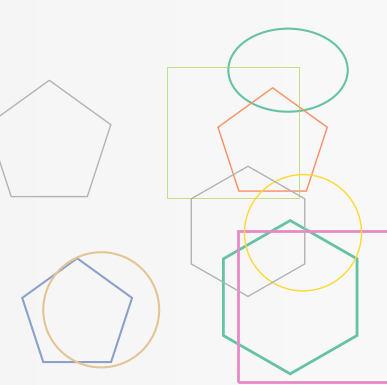[{"shape": "hexagon", "thickness": 2, "radius": 1.0, "center": [0.749, 0.228]}, {"shape": "oval", "thickness": 1.5, "radius": 0.77, "center": [0.743, 0.818]}, {"shape": "pentagon", "thickness": 1, "radius": 0.74, "center": [0.704, 0.624]}, {"shape": "pentagon", "thickness": 1.5, "radius": 0.74, "center": [0.199, 0.18]}, {"shape": "square", "thickness": 2, "radius": 0.98, "center": [0.81, 0.203]}, {"shape": "square", "thickness": 0.5, "radius": 0.85, "center": [0.602, 0.656]}, {"shape": "circle", "thickness": 1, "radius": 0.76, "center": [0.782, 0.395]}, {"shape": "circle", "thickness": 1.5, "radius": 0.75, "center": [0.261, 0.195]}, {"shape": "pentagon", "thickness": 1, "radius": 0.84, "center": [0.127, 0.624]}, {"shape": "hexagon", "thickness": 1, "radius": 0.85, "center": [0.64, 0.399]}]